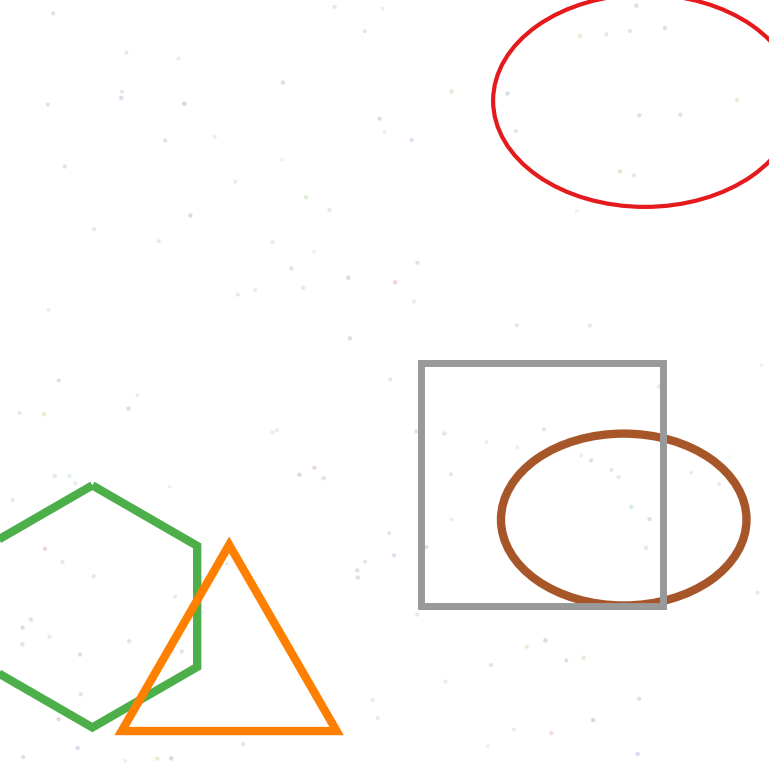[{"shape": "oval", "thickness": 1.5, "radius": 0.99, "center": [0.837, 0.869]}, {"shape": "hexagon", "thickness": 3, "radius": 0.79, "center": [0.12, 0.212]}, {"shape": "triangle", "thickness": 3, "radius": 0.81, "center": [0.298, 0.131]}, {"shape": "oval", "thickness": 3, "radius": 0.8, "center": [0.81, 0.325]}, {"shape": "square", "thickness": 2.5, "radius": 0.79, "center": [0.704, 0.371]}]